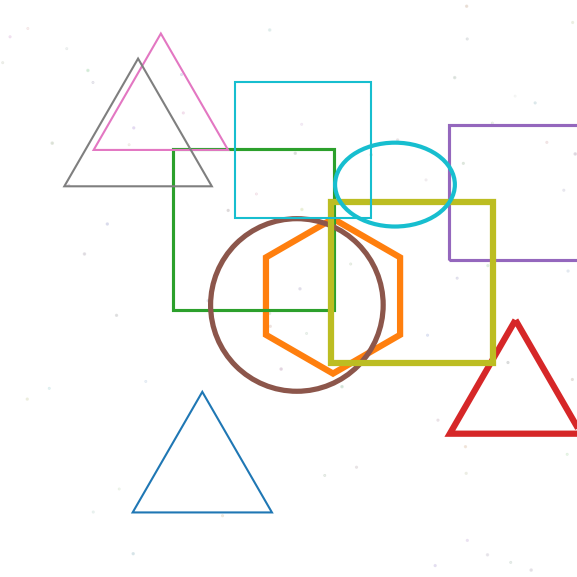[{"shape": "triangle", "thickness": 1, "radius": 0.7, "center": [0.35, 0.181]}, {"shape": "hexagon", "thickness": 3, "radius": 0.67, "center": [0.577, 0.486]}, {"shape": "square", "thickness": 1.5, "radius": 0.7, "center": [0.439, 0.602]}, {"shape": "triangle", "thickness": 3, "radius": 0.66, "center": [0.893, 0.314]}, {"shape": "square", "thickness": 1.5, "radius": 0.59, "center": [0.895, 0.665]}, {"shape": "circle", "thickness": 2.5, "radius": 0.75, "center": [0.514, 0.471]}, {"shape": "triangle", "thickness": 1, "radius": 0.67, "center": [0.279, 0.807]}, {"shape": "triangle", "thickness": 1, "radius": 0.74, "center": [0.239, 0.75]}, {"shape": "square", "thickness": 3, "radius": 0.7, "center": [0.713, 0.51]}, {"shape": "oval", "thickness": 2, "radius": 0.52, "center": [0.684, 0.679]}, {"shape": "square", "thickness": 1, "radius": 0.59, "center": [0.524, 0.739]}]